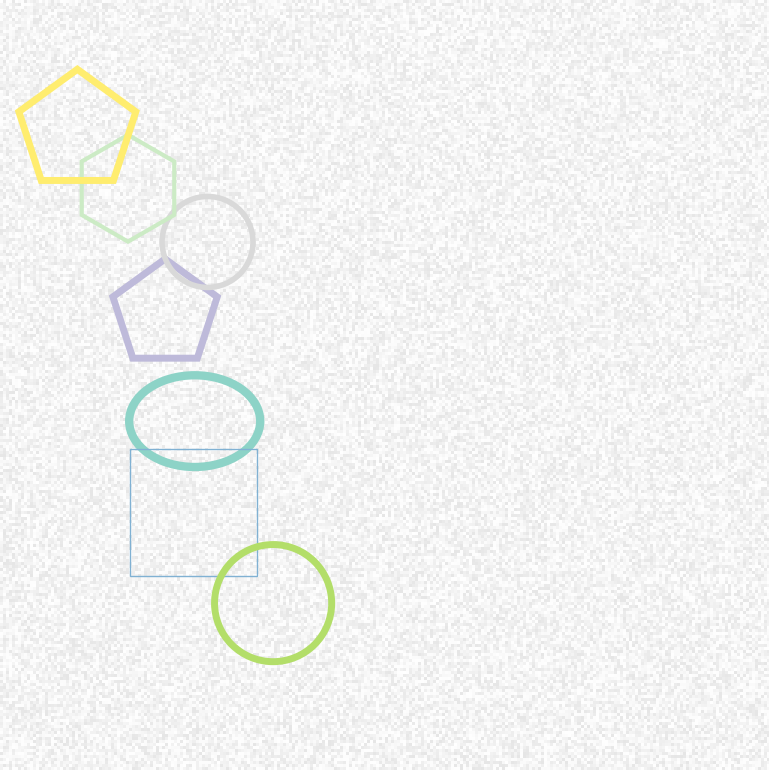[{"shape": "oval", "thickness": 3, "radius": 0.43, "center": [0.253, 0.453]}, {"shape": "pentagon", "thickness": 2.5, "radius": 0.36, "center": [0.214, 0.592]}, {"shape": "square", "thickness": 0.5, "radius": 0.41, "center": [0.251, 0.335]}, {"shape": "circle", "thickness": 2.5, "radius": 0.38, "center": [0.355, 0.217]}, {"shape": "circle", "thickness": 2, "radius": 0.3, "center": [0.27, 0.686]}, {"shape": "hexagon", "thickness": 1.5, "radius": 0.35, "center": [0.166, 0.756]}, {"shape": "pentagon", "thickness": 2.5, "radius": 0.4, "center": [0.1, 0.83]}]